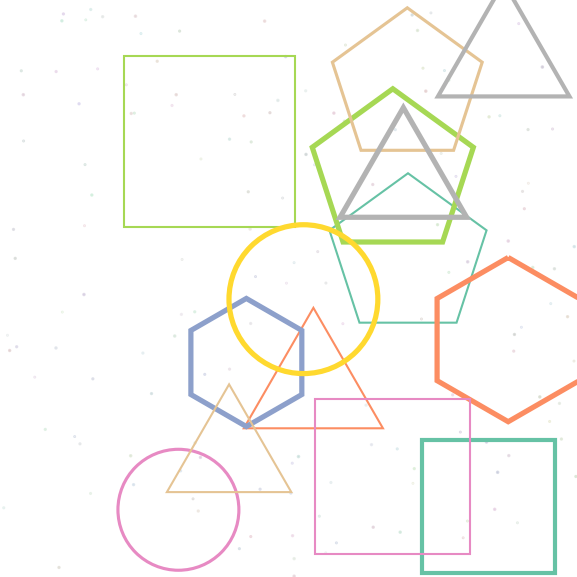[{"shape": "pentagon", "thickness": 1, "radius": 0.72, "center": [0.707, 0.556]}, {"shape": "square", "thickness": 2, "radius": 0.58, "center": [0.846, 0.122]}, {"shape": "hexagon", "thickness": 2.5, "radius": 0.71, "center": [0.88, 0.411]}, {"shape": "triangle", "thickness": 1, "radius": 0.7, "center": [0.543, 0.327]}, {"shape": "hexagon", "thickness": 2.5, "radius": 0.55, "center": [0.427, 0.371]}, {"shape": "circle", "thickness": 1.5, "radius": 0.52, "center": [0.309, 0.116]}, {"shape": "square", "thickness": 1, "radius": 0.67, "center": [0.679, 0.174]}, {"shape": "square", "thickness": 1, "radius": 0.74, "center": [0.363, 0.754]}, {"shape": "pentagon", "thickness": 2.5, "radius": 0.73, "center": [0.68, 0.699]}, {"shape": "circle", "thickness": 2.5, "radius": 0.64, "center": [0.525, 0.481]}, {"shape": "pentagon", "thickness": 1.5, "radius": 0.68, "center": [0.705, 0.849]}, {"shape": "triangle", "thickness": 1, "radius": 0.62, "center": [0.397, 0.209]}, {"shape": "triangle", "thickness": 2.5, "radius": 0.63, "center": [0.698, 0.686]}, {"shape": "triangle", "thickness": 2, "radius": 0.66, "center": [0.872, 0.898]}]